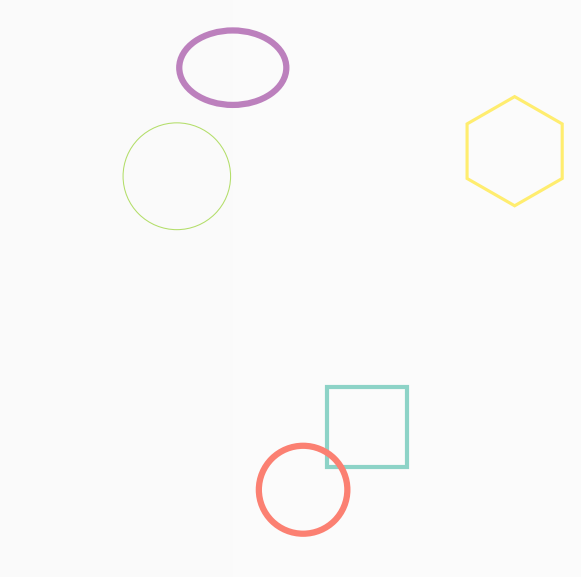[{"shape": "square", "thickness": 2, "radius": 0.34, "center": [0.631, 0.259]}, {"shape": "circle", "thickness": 3, "radius": 0.38, "center": [0.521, 0.151]}, {"shape": "circle", "thickness": 0.5, "radius": 0.46, "center": [0.304, 0.694]}, {"shape": "oval", "thickness": 3, "radius": 0.46, "center": [0.401, 0.882]}, {"shape": "hexagon", "thickness": 1.5, "radius": 0.47, "center": [0.885, 0.737]}]